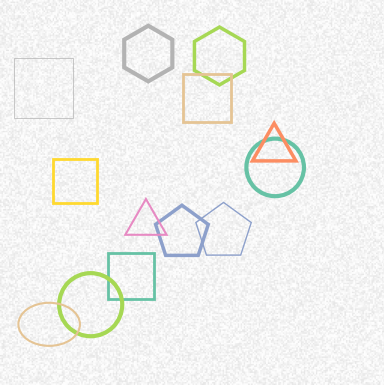[{"shape": "square", "thickness": 2, "radius": 0.3, "center": [0.341, 0.284]}, {"shape": "circle", "thickness": 3, "radius": 0.37, "center": [0.715, 0.565]}, {"shape": "triangle", "thickness": 2.5, "radius": 0.33, "center": [0.712, 0.615]}, {"shape": "pentagon", "thickness": 2.5, "radius": 0.36, "center": [0.473, 0.395]}, {"shape": "pentagon", "thickness": 1, "radius": 0.38, "center": [0.581, 0.399]}, {"shape": "triangle", "thickness": 1.5, "radius": 0.31, "center": [0.379, 0.421]}, {"shape": "hexagon", "thickness": 2.5, "radius": 0.38, "center": [0.57, 0.855]}, {"shape": "circle", "thickness": 3, "radius": 0.41, "center": [0.236, 0.209]}, {"shape": "square", "thickness": 2, "radius": 0.29, "center": [0.195, 0.53]}, {"shape": "square", "thickness": 2, "radius": 0.31, "center": [0.537, 0.745]}, {"shape": "oval", "thickness": 1.5, "radius": 0.4, "center": [0.128, 0.158]}, {"shape": "hexagon", "thickness": 3, "radius": 0.36, "center": [0.385, 0.861]}, {"shape": "square", "thickness": 0.5, "radius": 0.39, "center": [0.114, 0.771]}]